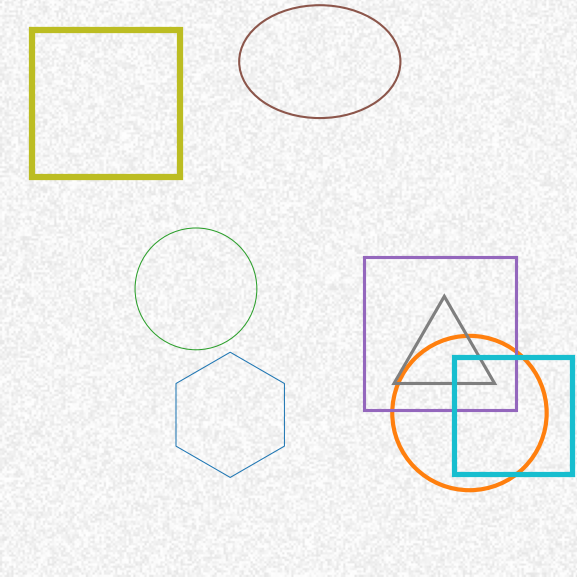[{"shape": "hexagon", "thickness": 0.5, "radius": 0.54, "center": [0.399, 0.281]}, {"shape": "circle", "thickness": 2, "radius": 0.67, "center": [0.813, 0.284]}, {"shape": "circle", "thickness": 0.5, "radius": 0.53, "center": [0.339, 0.499]}, {"shape": "square", "thickness": 1.5, "radius": 0.66, "center": [0.762, 0.421]}, {"shape": "oval", "thickness": 1, "radius": 0.7, "center": [0.554, 0.892]}, {"shape": "triangle", "thickness": 1.5, "radius": 0.5, "center": [0.769, 0.385]}, {"shape": "square", "thickness": 3, "radius": 0.64, "center": [0.183, 0.82]}, {"shape": "square", "thickness": 2.5, "radius": 0.51, "center": [0.888, 0.28]}]